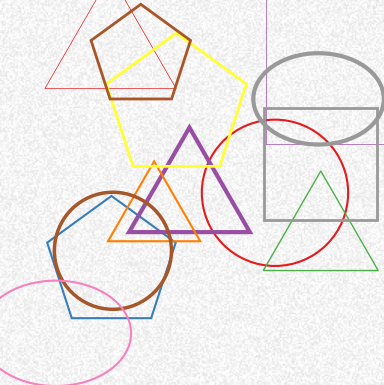[{"shape": "circle", "thickness": 1.5, "radius": 0.95, "center": [0.714, 0.499]}, {"shape": "triangle", "thickness": 0.5, "radius": 0.98, "center": [0.287, 0.868]}, {"shape": "pentagon", "thickness": 1.5, "radius": 0.88, "center": [0.289, 0.316]}, {"shape": "triangle", "thickness": 1, "radius": 0.86, "center": [0.833, 0.383]}, {"shape": "square", "thickness": 0.5, "radius": 0.96, "center": [0.884, 0.818]}, {"shape": "triangle", "thickness": 3, "radius": 0.91, "center": [0.492, 0.488]}, {"shape": "triangle", "thickness": 1.5, "radius": 0.69, "center": [0.4, 0.443]}, {"shape": "pentagon", "thickness": 2, "radius": 0.96, "center": [0.458, 0.723]}, {"shape": "circle", "thickness": 2.5, "radius": 0.76, "center": [0.293, 0.349]}, {"shape": "pentagon", "thickness": 2, "radius": 0.68, "center": [0.366, 0.853]}, {"shape": "oval", "thickness": 1.5, "radius": 0.98, "center": [0.145, 0.134]}, {"shape": "oval", "thickness": 3, "radius": 0.85, "center": [0.827, 0.743]}, {"shape": "square", "thickness": 2, "radius": 0.73, "center": [0.833, 0.575]}]